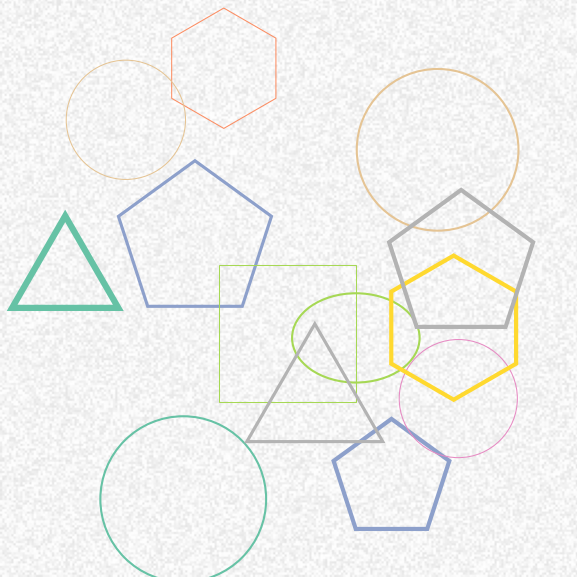[{"shape": "circle", "thickness": 1, "radius": 0.72, "center": [0.317, 0.135]}, {"shape": "triangle", "thickness": 3, "radius": 0.53, "center": [0.113, 0.519]}, {"shape": "hexagon", "thickness": 0.5, "radius": 0.52, "center": [0.388, 0.881]}, {"shape": "pentagon", "thickness": 2, "radius": 0.53, "center": [0.678, 0.168]}, {"shape": "pentagon", "thickness": 1.5, "radius": 0.7, "center": [0.338, 0.581]}, {"shape": "circle", "thickness": 0.5, "radius": 0.51, "center": [0.794, 0.309]}, {"shape": "oval", "thickness": 1, "radius": 0.55, "center": [0.616, 0.414]}, {"shape": "square", "thickness": 0.5, "radius": 0.59, "center": [0.498, 0.422]}, {"shape": "hexagon", "thickness": 2, "radius": 0.62, "center": [0.786, 0.432]}, {"shape": "circle", "thickness": 1, "radius": 0.7, "center": [0.758, 0.74]}, {"shape": "circle", "thickness": 0.5, "radius": 0.52, "center": [0.218, 0.792]}, {"shape": "triangle", "thickness": 1.5, "radius": 0.68, "center": [0.545, 0.302]}, {"shape": "pentagon", "thickness": 2, "radius": 0.66, "center": [0.798, 0.539]}]